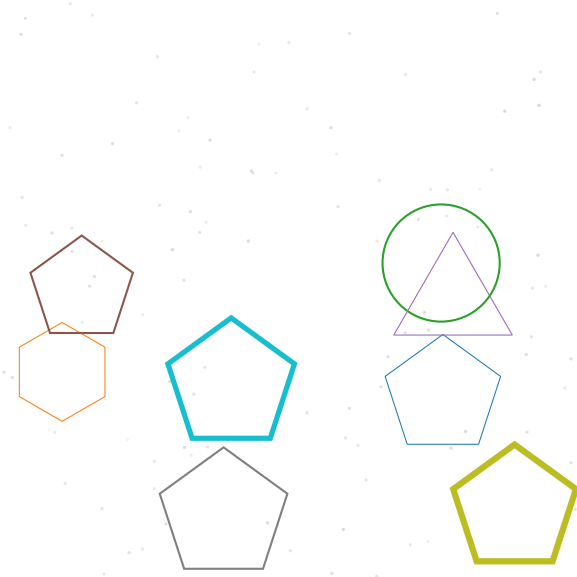[{"shape": "pentagon", "thickness": 0.5, "radius": 0.53, "center": [0.767, 0.315]}, {"shape": "hexagon", "thickness": 0.5, "radius": 0.43, "center": [0.108, 0.355]}, {"shape": "circle", "thickness": 1, "radius": 0.51, "center": [0.764, 0.544]}, {"shape": "triangle", "thickness": 0.5, "radius": 0.59, "center": [0.784, 0.478]}, {"shape": "pentagon", "thickness": 1, "radius": 0.47, "center": [0.141, 0.498]}, {"shape": "pentagon", "thickness": 1, "radius": 0.58, "center": [0.387, 0.108]}, {"shape": "pentagon", "thickness": 3, "radius": 0.56, "center": [0.891, 0.118]}, {"shape": "pentagon", "thickness": 2.5, "radius": 0.58, "center": [0.4, 0.333]}]